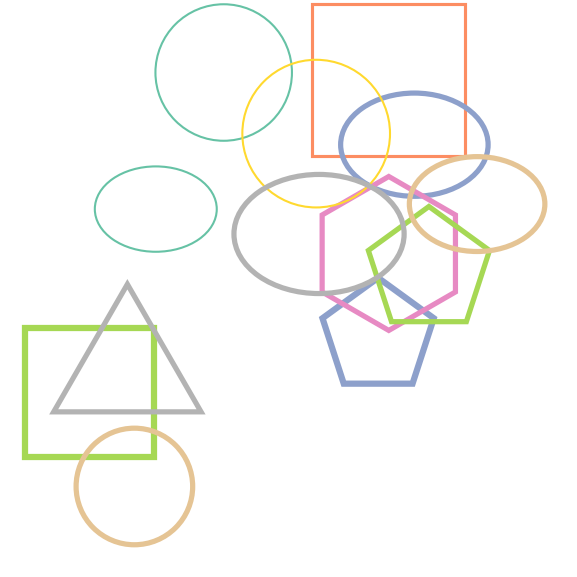[{"shape": "circle", "thickness": 1, "radius": 0.59, "center": [0.387, 0.874]}, {"shape": "oval", "thickness": 1, "radius": 0.53, "center": [0.27, 0.637]}, {"shape": "square", "thickness": 1.5, "radius": 0.66, "center": [0.673, 0.861]}, {"shape": "oval", "thickness": 2.5, "radius": 0.64, "center": [0.718, 0.749]}, {"shape": "pentagon", "thickness": 3, "radius": 0.51, "center": [0.655, 0.417]}, {"shape": "hexagon", "thickness": 2.5, "radius": 0.67, "center": [0.673, 0.56]}, {"shape": "square", "thickness": 3, "radius": 0.56, "center": [0.155, 0.319]}, {"shape": "pentagon", "thickness": 2.5, "radius": 0.55, "center": [0.743, 0.531]}, {"shape": "circle", "thickness": 1, "radius": 0.64, "center": [0.547, 0.768]}, {"shape": "circle", "thickness": 2.5, "radius": 0.5, "center": [0.233, 0.157]}, {"shape": "oval", "thickness": 2.5, "radius": 0.59, "center": [0.826, 0.646]}, {"shape": "triangle", "thickness": 2.5, "radius": 0.74, "center": [0.221, 0.36]}, {"shape": "oval", "thickness": 2.5, "radius": 0.74, "center": [0.552, 0.594]}]